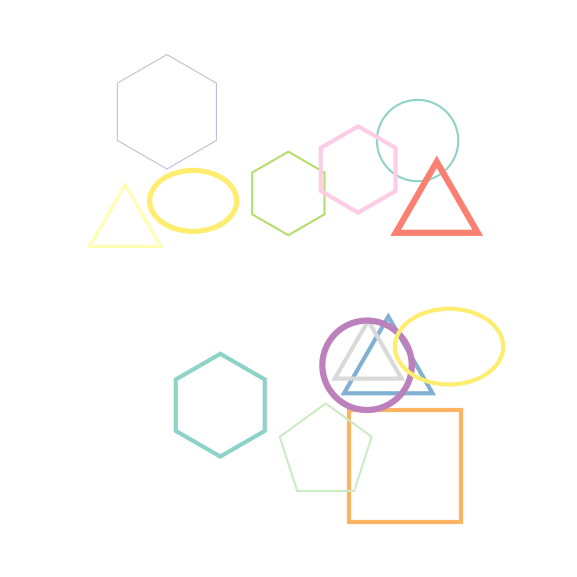[{"shape": "circle", "thickness": 1, "radius": 0.35, "center": [0.723, 0.756]}, {"shape": "hexagon", "thickness": 2, "radius": 0.44, "center": [0.381, 0.298]}, {"shape": "triangle", "thickness": 1.5, "radius": 0.36, "center": [0.217, 0.608]}, {"shape": "hexagon", "thickness": 0.5, "radius": 0.5, "center": [0.289, 0.806]}, {"shape": "triangle", "thickness": 3, "radius": 0.41, "center": [0.756, 0.637]}, {"shape": "triangle", "thickness": 2, "radius": 0.44, "center": [0.672, 0.362]}, {"shape": "square", "thickness": 2, "radius": 0.49, "center": [0.701, 0.192]}, {"shape": "hexagon", "thickness": 1, "radius": 0.36, "center": [0.499, 0.664]}, {"shape": "hexagon", "thickness": 2, "radius": 0.37, "center": [0.62, 0.706]}, {"shape": "triangle", "thickness": 2, "radius": 0.33, "center": [0.638, 0.377]}, {"shape": "circle", "thickness": 3, "radius": 0.39, "center": [0.636, 0.367]}, {"shape": "pentagon", "thickness": 1, "radius": 0.42, "center": [0.564, 0.217]}, {"shape": "oval", "thickness": 2, "radius": 0.47, "center": [0.778, 0.399]}, {"shape": "oval", "thickness": 2.5, "radius": 0.38, "center": [0.334, 0.651]}]